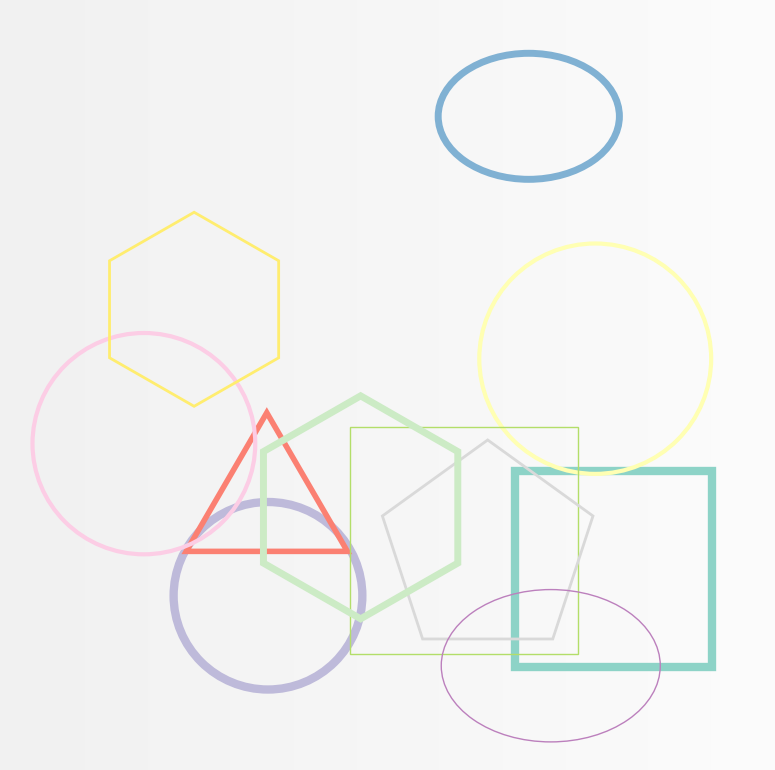[{"shape": "square", "thickness": 3, "radius": 0.64, "center": [0.792, 0.261]}, {"shape": "circle", "thickness": 1.5, "radius": 0.75, "center": [0.768, 0.534]}, {"shape": "circle", "thickness": 3, "radius": 0.61, "center": [0.346, 0.226]}, {"shape": "triangle", "thickness": 2, "radius": 0.6, "center": [0.344, 0.344]}, {"shape": "oval", "thickness": 2.5, "radius": 0.58, "center": [0.682, 0.849]}, {"shape": "square", "thickness": 0.5, "radius": 0.73, "center": [0.599, 0.298]}, {"shape": "circle", "thickness": 1.5, "radius": 0.72, "center": [0.186, 0.424]}, {"shape": "pentagon", "thickness": 1, "radius": 0.71, "center": [0.629, 0.286]}, {"shape": "oval", "thickness": 0.5, "radius": 0.71, "center": [0.711, 0.135]}, {"shape": "hexagon", "thickness": 2.5, "radius": 0.72, "center": [0.465, 0.341]}, {"shape": "hexagon", "thickness": 1, "radius": 0.63, "center": [0.25, 0.598]}]